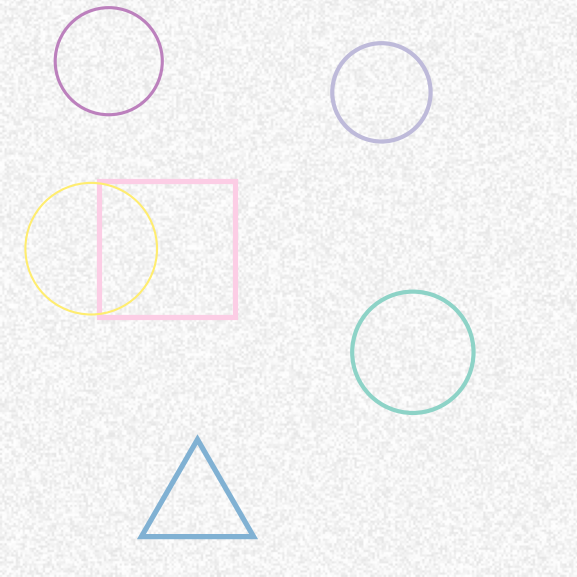[{"shape": "circle", "thickness": 2, "radius": 0.53, "center": [0.715, 0.389]}, {"shape": "circle", "thickness": 2, "radius": 0.43, "center": [0.66, 0.839]}, {"shape": "triangle", "thickness": 2.5, "radius": 0.56, "center": [0.342, 0.126]}, {"shape": "square", "thickness": 2.5, "radius": 0.59, "center": [0.289, 0.568]}, {"shape": "circle", "thickness": 1.5, "radius": 0.46, "center": [0.188, 0.893]}, {"shape": "circle", "thickness": 1, "radius": 0.57, "center": [0.158, 0.569]}]